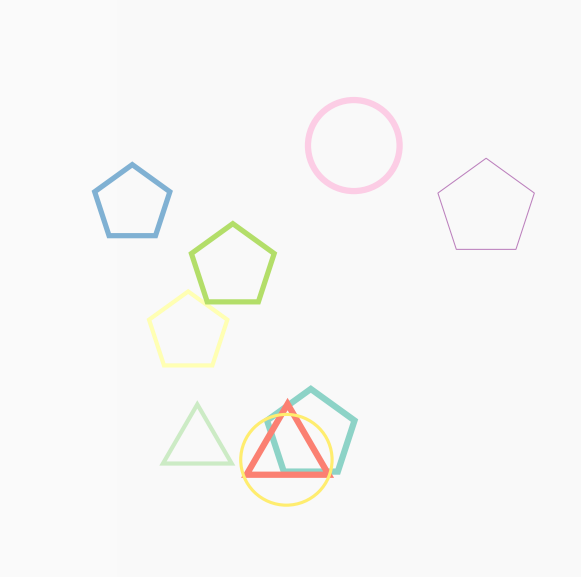[{"shape": "pentagon", "thickness": 3, "radius": 0.4, "center": [0.535, 0.247]}, {"shape": "pentagon", "thickness": 2, "radius": 0.35, "center": [0.324, 0.424]}, {"shape": "triangle", "thickness": 3, "radius": 0.41, "center": [0.495, 0.218]}, {"shape": "pentagon", "thickness": 2.5, "radius": 0.34, "center": [0.228, 0.646]}, {"shape": "pentagon", "thickness": 2.5, "radius": 0.37, "center": [0.401, 0.537]}, {"shape": "circle", "thickness": 3, "radius": 0.39, "center": [0.609, 0.747]}, {"shape": "pentagon", "thickness": 0.5, "radius": 0.44, "center": [0.836, 0.638]}, {"shape": "triangle", "thickness": 2, "radius": 0.34, "center": [0.339, 0.231]}, {"shape": "circle", "thickness": 1.5, "radius": 0.39, "center": [0.493, 0.203]}]